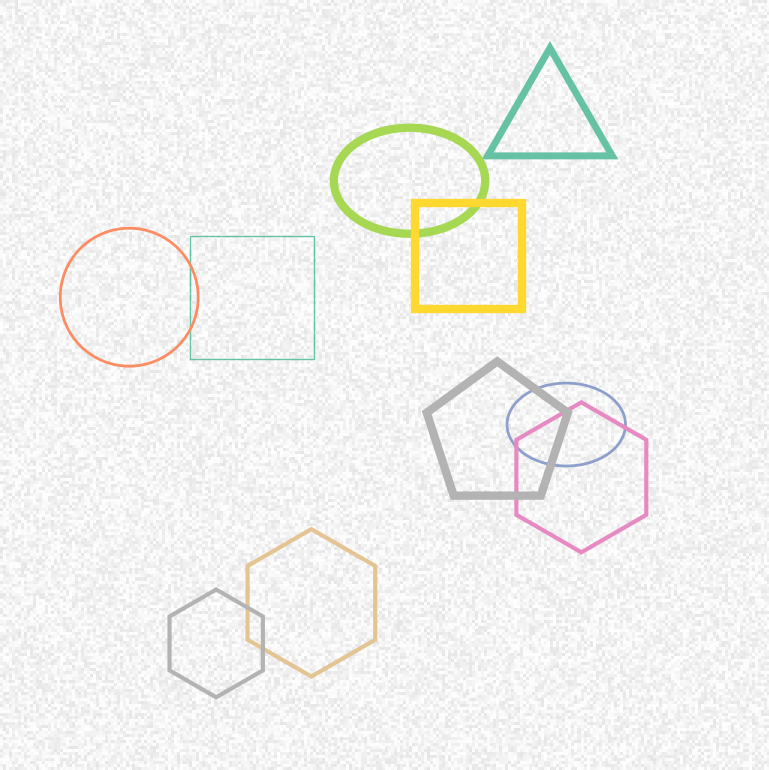[{"shape": "square", "thickness": 0.5, "radius": 0.4, "center": [0.327, 0.613]}, {"shape": "triangle", "thickness": 2.5, "radius": 0.47, "center": [0.714, 0.844]}, {"shape": "circle", "thickness": 1, "radius": 0.45, "center": [0.168, 0.614]}, {"shape": "oval", "thickness": 1, "radius": 0.38, "center": [0.735, 0.449]}, {"shape": "hexagon", "thickness": 1.5, "radius": 0.49, "center": [0.755, 0.38]}, {"shape": "oval", "thickness": 3, "radius": 0.49, "center": [0.532, 0.765]}, {"shape": "square", "thickness": 3, "radius": 0.35, "center": [0.608, 0.668]}, {"shape": "hexagon", "thickness": 1.5, "radius": 0.48, "center": [0.404, 0.217]}, {"shape": "hexagon", "thickness": 1.5, "radius": 0.35, "center": [0.281, 0.164]}, {"shape": "pentagon", "thickness": 3, "radius": 0.48, "center": [0.646, 0.434]}]